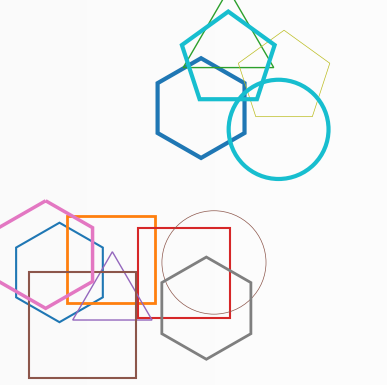[{"shape": "hexagon", "thickness": 3, "radius": 0.65, "center": [0.519, 0.719]}, {"shape": "hexagon", "thickness": 1.5, "radius": 0.65, "center": [0.153, 0.292]}, {"shape": "square", "thickness": 2, "radius": 0.57, "center": [0.287, 0.327]}, {"shape": "triangle", "thickness": 1, "radius": 0.67, "center": [0.59, 0.892]}, {"shape": "square", "thickness": 1.5, "radius": 0.59, "center": [0.475, 0.291]}, {"shape": "triangle", "thickness": 1, "radius": 0.59, "center": [0.29, 0.228]}, {"shape": "square", "thickness": 1.5, "radius": 0.69, "center": [0.212, 0.156]}, {"shape": "circle", "thickness": 0.5, "radius": 0.67, "center": [0.552, 0.318]}, {"shape": "hexagon", "thickness": 2.5, "radius": 0.7, "center": [0.118, 0.339]}, {"shape": "hexagon", "thickness": 2, "radius": 0.66, "center": [0.533, 0.2]}, {"shape": "pentagon", "thickness": 0.5, "radius": 0.62, "center": [0.733, 0.797]}, {"shape": "circle", "thickness": 3, "radius": 0.64, "center": [0.719, 0.664]}, {"shape": "pentagon", "thickness": 3, "radius": 0.63, "center": [0.589, 0.844]}]